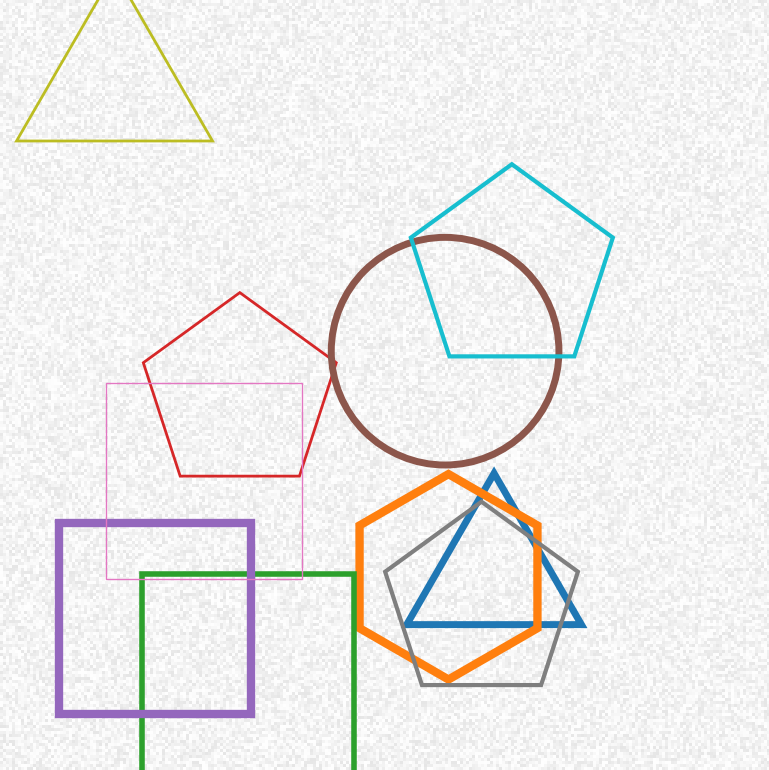[{"shape": "triangle", "thickness": 2.5, "radius": 0.66, "center": [0.642, 0.254]}, {"shape": "hexagon", "thickness": 3, "radius": 0.67, "center": [0.582, 0.251]}, {"shape": "square", "thickness": 2, "radius": 0.69, "center": [0.322, 0.116]}, {"shape": "pentagon", "thickness": 1, "radius": 0.66, "center": [0.311, 0.488]}, {"shape": "square", "thickness": 3, "radius": 0.62, "center": [0.201, 0.196]}, {"shape": "circle", "thickness": 2.5, "radius": 0.74, "center": [0.578, 0.544]}, {"shape": "square", "thickness": 0.5, "radius": 0.63, "center": [0.265, 0.376]}, {"shape": "pentagon", "thickness": 1.5, "radius": 0.66, "center": [0.625, 0.217]}, {"shape": "triangle", "thickness": 1, "radius": 0.73, "center": [0.149, 0.89]}, {"shape": "pentagon", "thickness": 1.5, "radius": 0.69, "center": [0.665, 0.649]}]